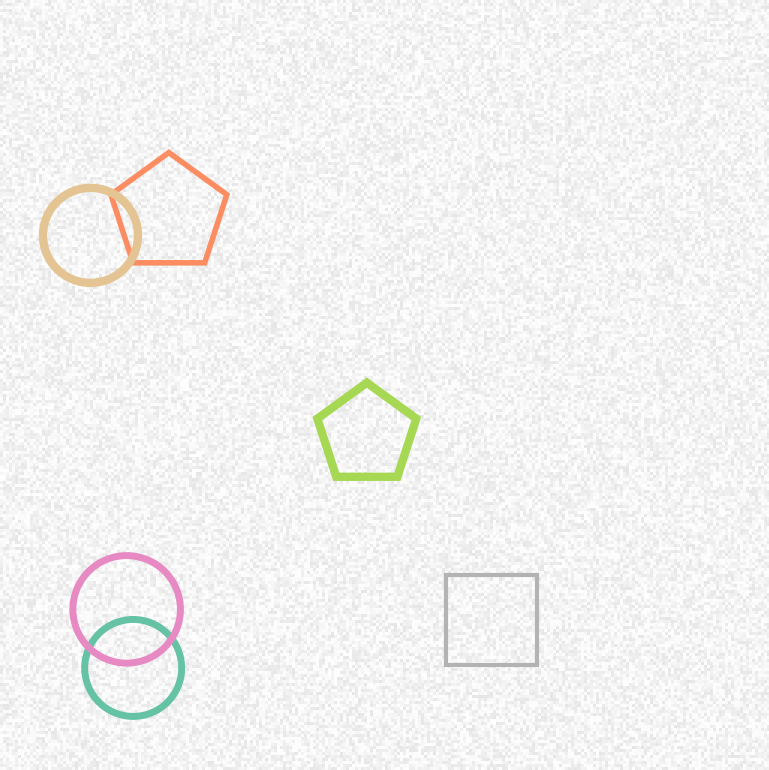[{"shape": "circle", "thickness": 2.5, "radius": 0.31, "center": [0.173, 0.133]}, {"shape": "pentagon", "thickness": 2, "radius": 0.4, "center": [0.219, 0.723]}, {"shape": "circle", "thickness": 2.5, "radius": 0.35, "center": [0.164, 0.209]}, {"shape": "pentagon", "thickness": 3, "radius": 0.34, "center": [0.476, 0.435]}, {"shape": "circle", "thickness": 3, "radius": 0.31, "center": [0.118, 0.694]}, {"shape": "square", "thickness": 1.5, "radius": 0.29, "center": [0.638, 0.195]}]